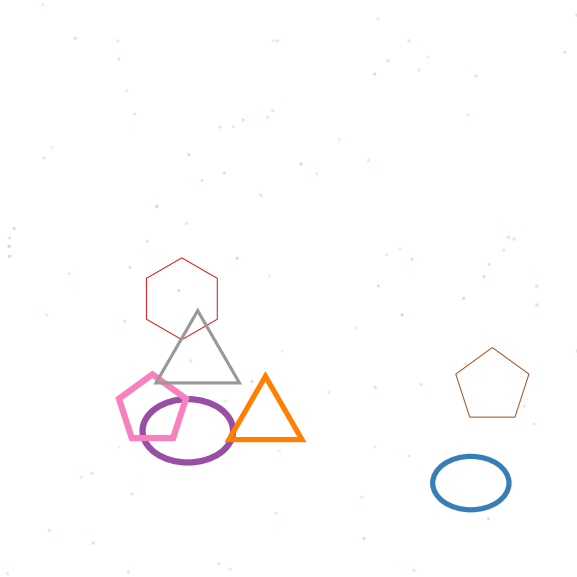[{"shape": "hexagon", "thickness": 0.5, "radius": 0.35, "center": [0.315, 0.482]}, {"shape": "oval", "thickness": 2.5, "radius": 0.33, "center": [0.815, 0.163]}, {"shape": "oval", "thickness": 3, "radius": 0.39, "center": [0.325, 0.253]}, {"shape": "triangle", "thickness": 2.5, "radius": 0.37, "center": [0.46, 0.274]}, {"shape": "pentagon", "thickness": 0.5, "radius": 0.33, "center": [0.853, 0.331]}, {"shape": "pentagon", "thickness": 3, "radius": 0.3, "center": [0.264, 0.29]}, {"shape": "triangle", "thickness": 1.5, "radius": 0.42, "center": [0.342, 0.378]}]